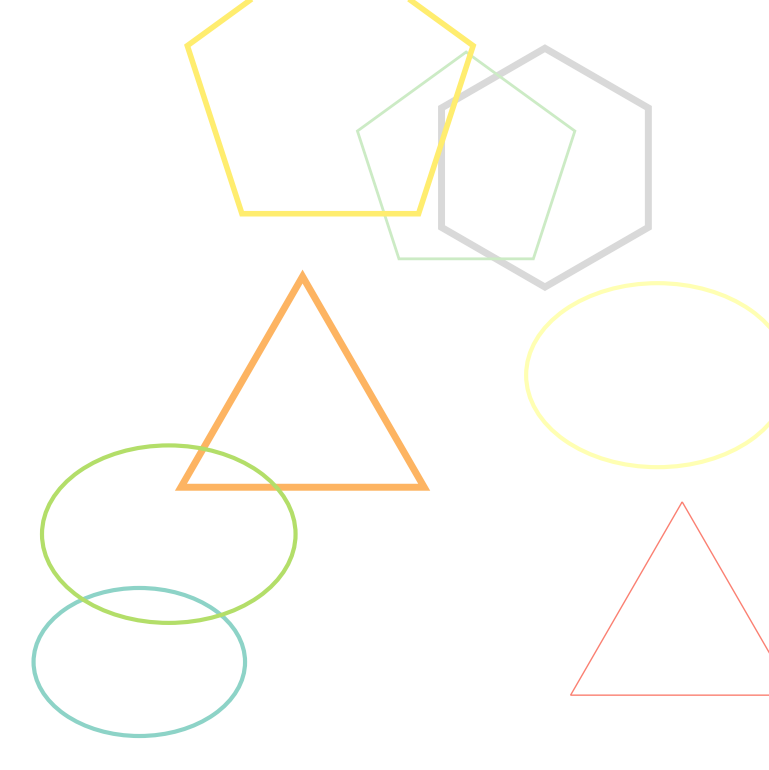[{"shape": "oval", "thickness": 1.5, "radius": 0.69, "center": [0.181, 0.14]}, {"shape": "oval", "thickness": 1.5, "radius": 0.85, "center": [0.854, 0.513]}, {"shape": "triangle", "thickness": 0.5, "radius": 0.84, "center": [0.886, 0.181]}, {"shape": "triangle", "thickness": 2.5, "radius": 0.91, "center": [0.393, 0.458]}, {"shape": "oval", "thickness": 1.5, "radius": 0.82, "center": [0.219, 0.306]}, {"shape": "hexagon", "thickness": 2.5, "radius": 0.78, "center": [0.708, 0.782]}, {"shape": "pentagon", "thickness": 1, "radius": 0.74, "center": [0.605, 0.784]}, {"shape": "pentagon", "thickness": 2, "radius": 0.98, "center": [0.429, 0.88]}]